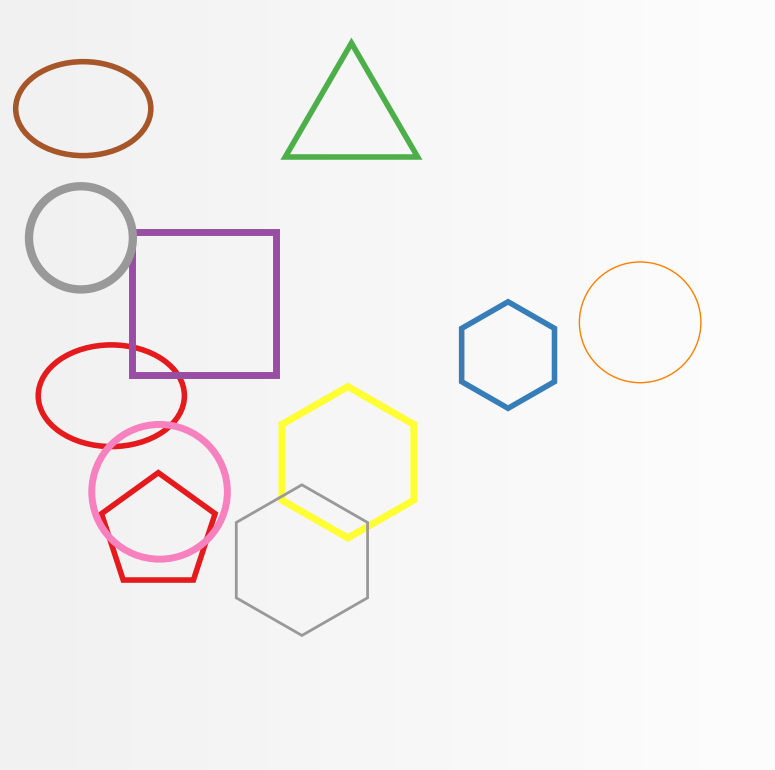[{"shape": "pentagon", "thickness": 2, "radius": 0.39, "center": [0.204, 0.309]}, {"shape": "oval", "thickness": 2, "radius": 0.47, "center": [0.144, 0.486]}, {"shape": "hexagon", "thickness": 2, "radius": 0.35, "center": [0.656, 0.539]}, {"shape": "triangle", "thickness": 2, "radius": 0.49, "center": [0.453, 0.845]}, {"shape": "square", "thickness": 2.5, "radius": 0.47, "center": [0.263, 0.606]}, {"shape": "circle", "thickness": 0.5, "radius": 0.39, "center": [0.826, 0.581]}, {"shape": "hexagon", "thickness": 2.5, "radius": 0.49, "center": [0.449, 0.4]}, {"shape": "oval", "thickness": 2, "radius": 0.44, "center": [0.107, 0.859]}, {"shape": "circle", "thickness": 2.5, "radius": 0.44, "center": [0.206, 0.361]}, {"shape": "circle", "thickness": 3, "radius": 0.34, "center": [0.104, 0.691]}, {"shape": "hexagon", "thickness": 1, "radius": 0.49, "center": [0.39, 0.273]}]